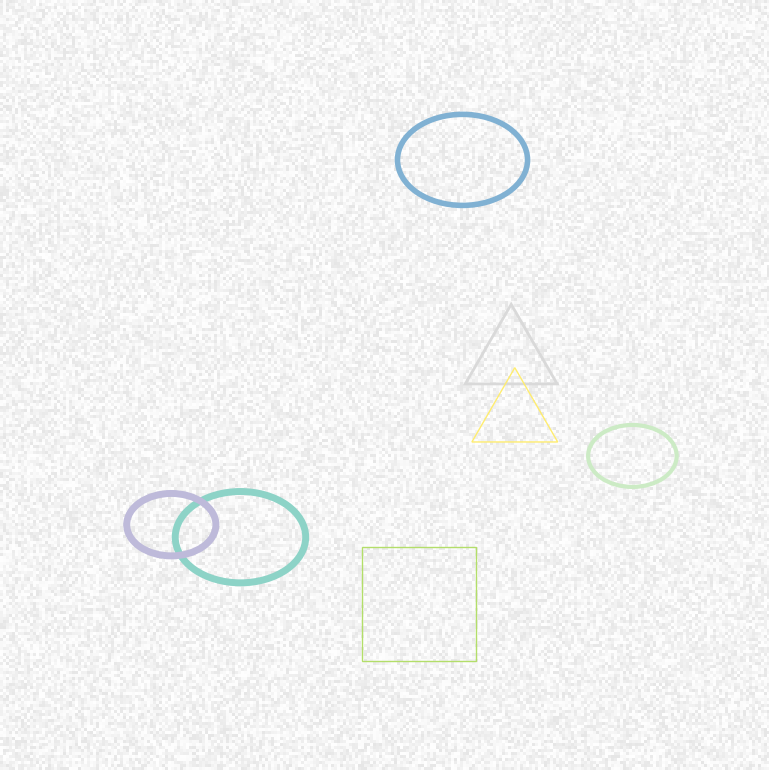[{"shape": "oval", "thickness": 2.5, "radius": 0.42, "center": [0.312, 0.302]}, {"shape": "oval", "thickness": 2.5, "radius": 0.29, "center": [0.222, 0.319]}, {"shape": "oval", "thickness": 2, "radius": 0.42, "center": [0.601, 0.792]}, {"shape": "square", "thickness": 0.5, "radius": 0.37, "center": [0.544, 0.215]}, {"shape": "triangle", "thickness": 1, "radius": 0.34, "center": [0.664, 0.536]}, {"shape": "oval", "thickness": 1.5, "radius": 0.29, "center": [0.821, 0.408]}, {"shape": "triangle", "thickness": 0.5, "radius": 0.32, "center": [0.669, 0.458]}]